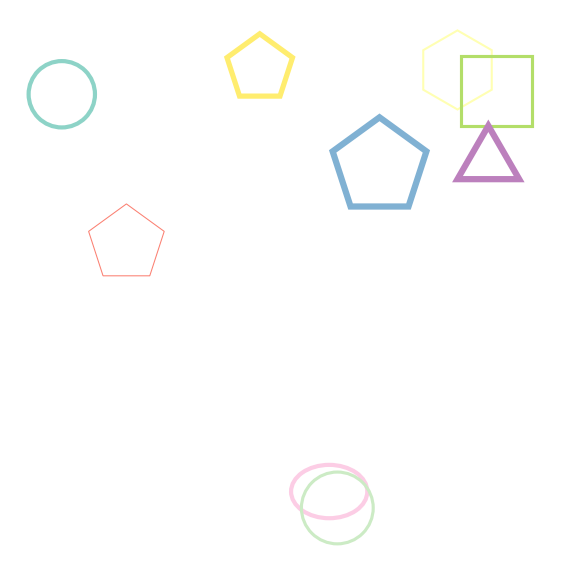[{"shape": "circle", "thickness": 2, "radius": 0.29, "center": [0.107, 0.836]}, {"shape": "hexagon", "thickness": 1, "radius": 0.34, "center": [0.792, 0.878]}, {"shape": "pentagon", "thickness": 0.5, "radius": 0.34, "center": [0.219, 0.577]}, {"shape": "pentagon", "thickness": 3, "radius": 0.43, "center": [0.657, 0.711]}, {"shape": "square", "thickness": 1.5, "radius": 0.3, "center": [0.86, 0.842]}, {"shape": "oval", "thickness": 2, "radius": 0.33, "center": [0.57, 0.148]}, {"shape": "triangle", "thickness": 3, "radius": 0.31, "center": [0.846, 0.72]}, {"shape": "circle", "thickness": 1.5, "radius": 0.31, "center": [0.584, 0.12]}, {"shape": "pentagon", "thickness": 2.5, "radius": 0.3, "center": [0.45, 0.881]}]